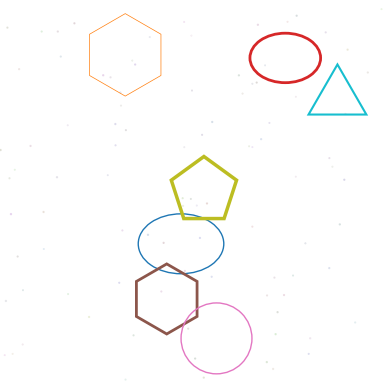[{"shape": "oval", "thickness": 1, "radius": 0.56, "center": [0.47, 0.367]}, {"shape": "hexagon", "thickness": 0.5, "radius": 0.54, "center": [0.325, 0.858]}, {"shape": "oval", "thickness": 2, "radius": 0.46, "center": [0.741, 0.85]}, {"shape": "hexagon", "thickness": 2, "radius": 0.45, "center": [0.433, 0.224]}, {"shape": "circle", "thickness": 1, "radius": 0.46, "center": [0.562, 0.121]}, {"shape": "pentagon", "thickness": 2.5, "radius": 0.45, "center": [0.53, 0.504]}, {"shape": "triangle", "thickness": 1.5, "radius": 0.43, "center": [0.876, 0.746]}]